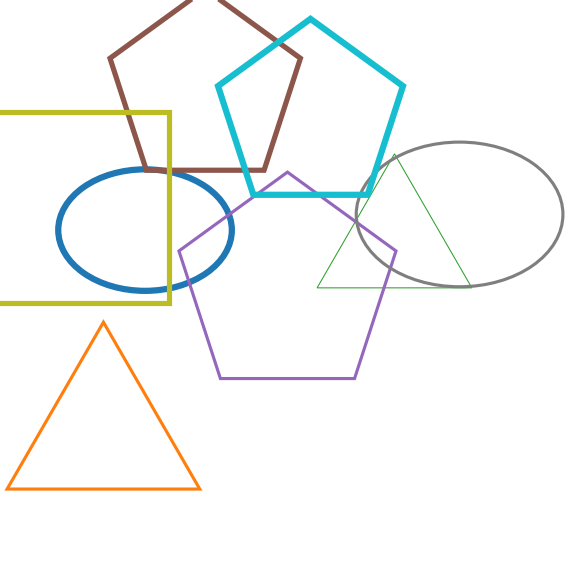[{"shape": "oval", "thickness": 3, "radius": 0.75, "center": [0.251, 0.601]}, {"shape": "triangle", "thickness": 1.5, "radius": 0.96, "center": [0.179, 0.249]}, {"shape": "triangle", "thickness": 0.5, "radius": 0.77, "center": [0.683, 0.578]}, {"shape": "pentagon", "thickness": 1.5, "radius": 0.99, "center": [0.498, 0.503]}, {"shape": "pentagon", "thickness": 2.5, "radius": 0.87, "center": [0.355, 0.845]}, {"shape": "oval", "thickness": 1.5, "radius": 0.89, "center": [0.796, 0.628]}, {"shape": "square", "thickness": 2.5, "radius": 0.83, "center": [0.127, 0.64]}, {"shape": "pentagon", "thickness": 3, "radius": 0.84, "center": [0.538, 0.798]}]